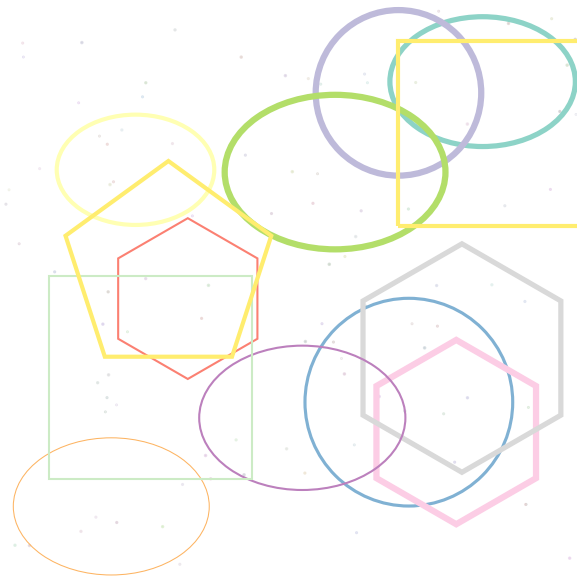[{"shape": "oval", "thickness": 2.5, "radius": 0.8, "center": [0.836, 0.858]}, {"shape": "oval", "thickness": 2, "radius": 0.68, "center": [0.235, 0.705]}, {"shape": "circle", "thickness": 3, "radius": 0.72, "center": [0.69, 0.838]}, {"shape": "hexagon", "thickness": 1, "radius": 0.7, "center": [0.325, 0.482]}, {"shape": "circle", "thickness": 1.5, "radius": 0.9, "center": [0.708, 0.303]}, {"shape": "oval", "thickness": 0.5, "radius": 0.85, "center": [0.193, 0.122]}, {"shape": "oval", "thickness": 3, "radius": 0.96, "center": [0.58, 0.701]}, {"shape": "hexagon", "thickness": 3, "radius": 0.8, "center": [0.79, 0.251]}, {"shape": "hexagon", "thickness": 2.5, "radius": 0.99, "center": [0.8, 0.379]}, {"shape": "oval", "thickness": 1, "radius": 0.89, "center": [0.523, 0.276]}, {"shape": "square", "thickness": 1, "radius": 0.88, "center": [0.26, 0.345]}, {"shape": "pentagon", "thickness": 2, "radius": 0.94, "center": [0.292, 0.533]}, {"shape": "square", "thickness": 2, "radius": 0.8, "center": [0.849, 0.767]}]